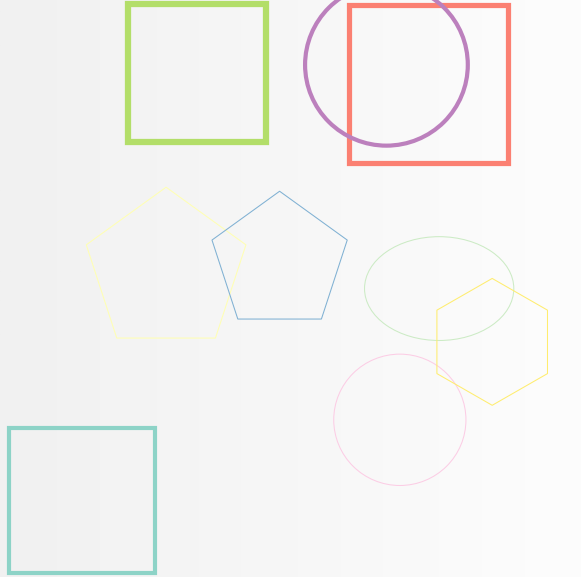[{"shape": "square", "thickness": 2, "radius": 0.63, "center": [0.141, 0.132]}, {"shape": "pentagon", "thickness": 0.5, "radius": 0.72, "center": [0.286, 0.531]}, {"shape": "square", "thickness": 2.5, "radius": 0.68, "center": [0.737, 0.854]}, {"shape": "pentagon", "thickness": 0.5, "radius": 0.61, "center": [0.481, 0.546]}, {"shape": "square", "thickness": 3, "radius": 0.59, "center": [0.339, 0.873]}, {"shape": "circle", "thickness": 0.5, "radius": 0.57, "center": [0.688, 0.272]}, {"shape": "circle", "thickness": 2, "radius": 0.7, "center": [0.665, 0.887]}, {"shape": "oval", "thickness": 0.5, "radius": 0.64, "center": [0.756, 0.499]}, {"shape": "hexagon", "thickness": 0.5, "radius": 0.55, "center": [0.847, 0.407]}]